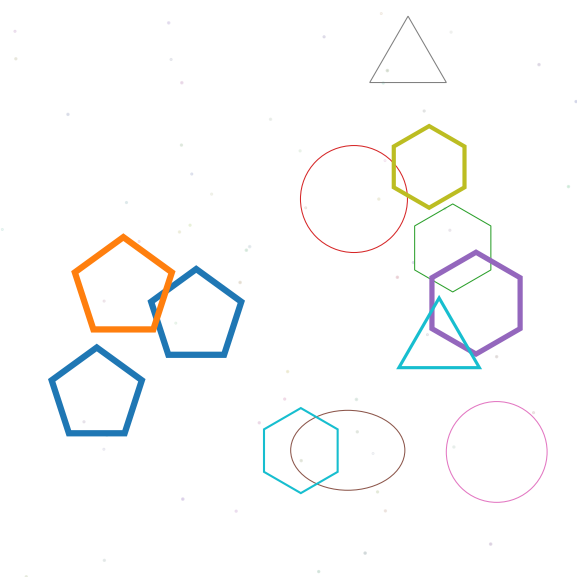[{"shape": "pentagon", "thickness": 3, "radius": 0.41, "center": [0.34, 0.451]}, {"shape": "pentagon", "thickness": 3, "radius": 0.41, "center": [0.168, 0.315]}, {"shape": "pentagon", "thickness": 3, "radius": 0.44, "center": [0.214, 0.5]}, {"shape": "hexagon", "thickness": 0.5, "radius": 0.38, "center": [0.784, 0.57]}, {"shape": "circle", "thickness": 0.5, "radius": 0.46, "center": [0.613, 0.654]}, {"shape": "hexagon", "thickness": 2.5, "radius": 0.44, "center": [0.824, 0.474]}, {"shape": "oval", "thickness": 0.5, "radius": 0.49, "center": [0.602, 0.219]}, {"shape": "circle", "thickness": 0.5, "radius": 0.44, "center": [0.86, 0.217]}, {"shape": "triangle", "thickness": 0.5, "radius": 0.38, "center": [0.707, 0.895]}, {"shape": "hexagon", "thickness": 2, "radius": 0.35, "center": [0.743, 0.71]}, {"shape": "triangle", "thickness": 1.5, "radius": 0.4, "center": [0.76, 0.403]}, {"shape": "hexagon", "thickness": 1, "radius": 0.37, "center": [0.521, 0.219]}]